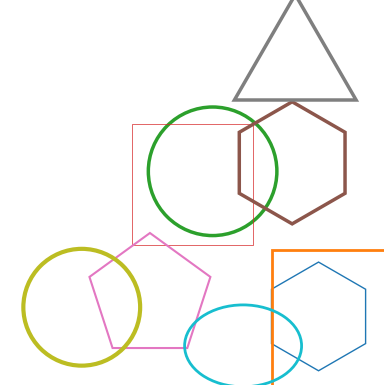[{"shape": "hexagon", "thickness": 1, "radius": 0.71, "center": [0.827, 0.178]}, {"shape": "square", "thickness": 2, "radius": 0.94, "center": [0.894, 0.162]}, {"shape": "circle", "thickness": 2.5, "radius": 0.83, "center": [0.552, 0.555]}, {"shape": "square", "thickness": 0.5, "radius": 0.79, "center": [0.5, 0.521]}, {"shape": "hexagon", "thickness": 2.5, "radius": 0.79, "center": [0.759, 0.577]}, {"shape": "pentagon", "thickness": 1.5, "radius": 0.83, "center": [0.389, 0.23]}, {"shape": "triangle", "thickness": 2.5, "radius": 0.91, "center": [0.767, 0.831]}, {"shape": "circle", "thickness": 3, "radius": 0.76, "center": [0.212, 0.202]}, {"shape": "oval", "thickness": 2, "radius": 0.76, "center": [0.631, 0.102]}]